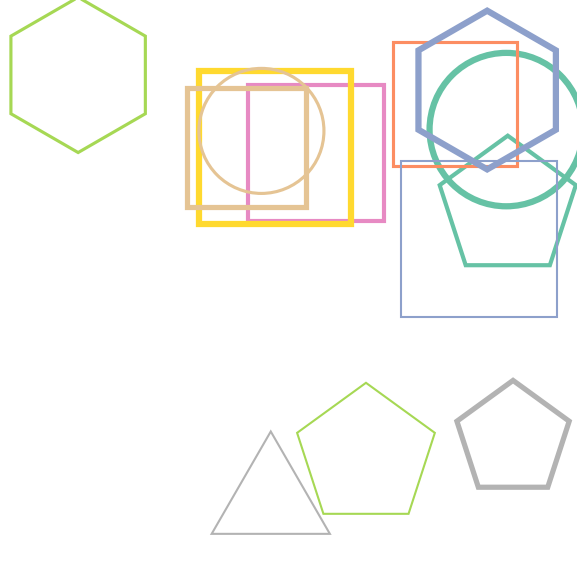[{"shape": "circle", "thickness": 3, "radius": 0.66, "center": [0.877, 0.775]}, {"shape": "pentagon", "thickness": 2, "radius": 0.62, "center": [0.879, 0.64]}, {"shape": "square", "thickness": 1.5, "radius": 0.54, "center": [0.789, 0.819]}, {"shape": "hexagon", "thickness": 3, "radius": 0.69, "center": [0.844, 0.843]}, {"shape": "square", "thickness": 1, "radius": 0.68, "center": [0.83, 0.586]}, {"shape": "square", "thickness": 2, "radius": 0.59, "center": [0.547, 0.734]}, {"shape": "hexagon", "thickness": 1.5, "radius": 0.67, "center": [0.135, 0.869]}, {"shape": "pentagon", "thickness": 1, "radius": 0.63, "center": [0.634, 0.211]}, {"shape": "square", "thickness": 3, "radius": 0.66, "center": [0.476, 0.744]}, {"shape": "square", "thickness": 2.5, "radius": 0.52, "center": [0.426, 0.744]}, {"shape": "circle", "thickness": 1.5, "radius": 0.54, "center": [0.453, 0.772]}, {"shape": "triangle", "thickness": 1, "radius": 0.59, "center": [0.469, 0.134]}, {"shape": "pentagon", "thickness": 2.5, "radius": 0.51, "center": [0.888, 0.238]}]